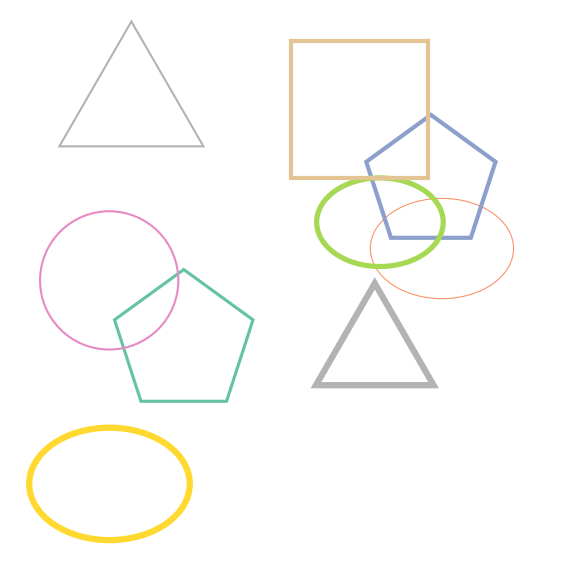[{"shape": "pentagon", "thickness": 1.5, "radius": 0.63, "center": [0.318, 0.406]}, {"shape": "oval", "thickness": 0.5, "radius": 0.62, "center": [0.765, 0.569]}, {"shape": "pentagon", "thickness": 2, "radius": 0.59, "center": [0.746, 0.683]}, {"shape": "circle", "thickness": 1, "radius": 0.6, "center": [0.189, 0.514]}, {"shape": "oval", "thickness": 2.5, "radius": 0.55, "center": [0.658, 0.614]}, {"shape": "oval", "thickness": 3, "radius": 0.7, "center": [0.19, 0.161]}, {"shape": "square", "thickness": 2, "radius": 0.59, "center": [0.623, 0.81]}, {"shape": "triangle", "thickness": 1, "radius": 0.72, "center": [0.228, 0.818]}, {"shape": "triangle", "thickness": 3, "radius": 0.59, "center": [0.649, 0.391]}]